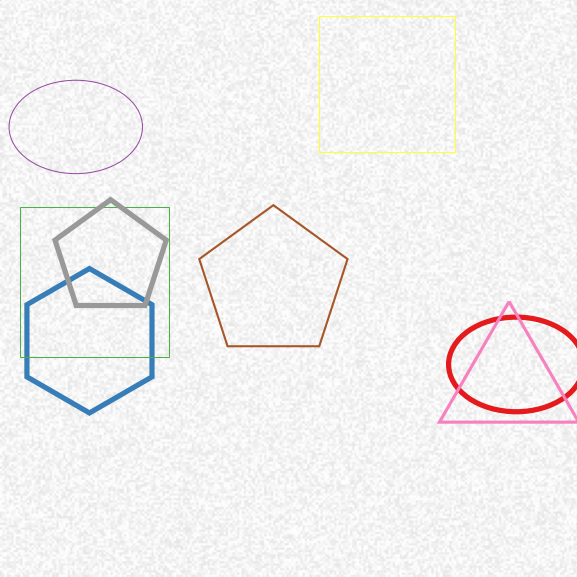[{"shape": "oval", "thickness": 2.5, "radius": 0.59, "center": [0.894, 0.368]}, {"shape": "hexagon", "thickness": 2.5, "radius": 0.63, "center": [0.155, 0.409]}, {"shape": "square", "thickness": 0.5, "radius": 0.65, "center": [0.164, 0.511]}, {"shape": "oval", "thickness": 0.5, "radius": 0.58, "center": [0.131, 0.779]}, {"shape": "square", "thickness": 0.5, "radius": 0.59, "center": [0.67, 0.854]}, {"shape": "pentagon", "thickness": 1, "radius": 0.68, "center": [0.473, 0.509]}, {"shape": "triangle", "thickness": 1.5, "radius": 0.7, "center": [0.882, 0.338]}, {"shape": "pentagon", "thickness": 2.5, "radius": 0.51, "center": [0.192, 0.552]}]